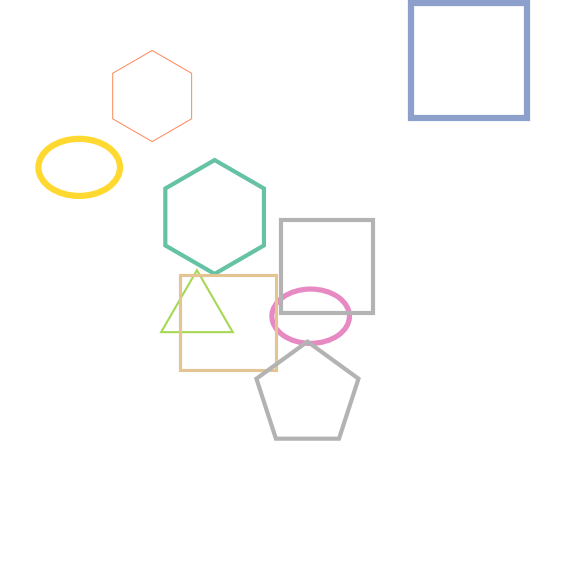[{"shape": "hexagon", "thickness": 2, "radius": 0.49, "center": [0.372, 0.623]}, {"shape": "hexagon", "thickness": 0.5, "radius": 0.39, "center": [0.263, 0.833]}, {"shape": "square", "thickness": 3, "radius": 0.5, "center": [0.812, 0.894]}, {"shape": "oval", "thickness": 2.5, "radius": 0.34, "center": [0.538, 0.452]}, {"shape": "triangle", "thickness": 1, "radius": 0.36, "center": [0.341, 0.46]}, {"shape": "oval", "thickness": 3, "radius": 0.35, "center": [0.137, 0.709]}, {"shape": "square", "thickness": 1.5, "radius": 0.41, "center": [0.395, 0.441]}, {"shape": "pentagon", "thickness": 2, "radius": 0.46, "center": [0.532, 0.315]}, {"shape": "square", "thickness": 2, "radius": 0.4, "center": [0.566, 0.537]}]